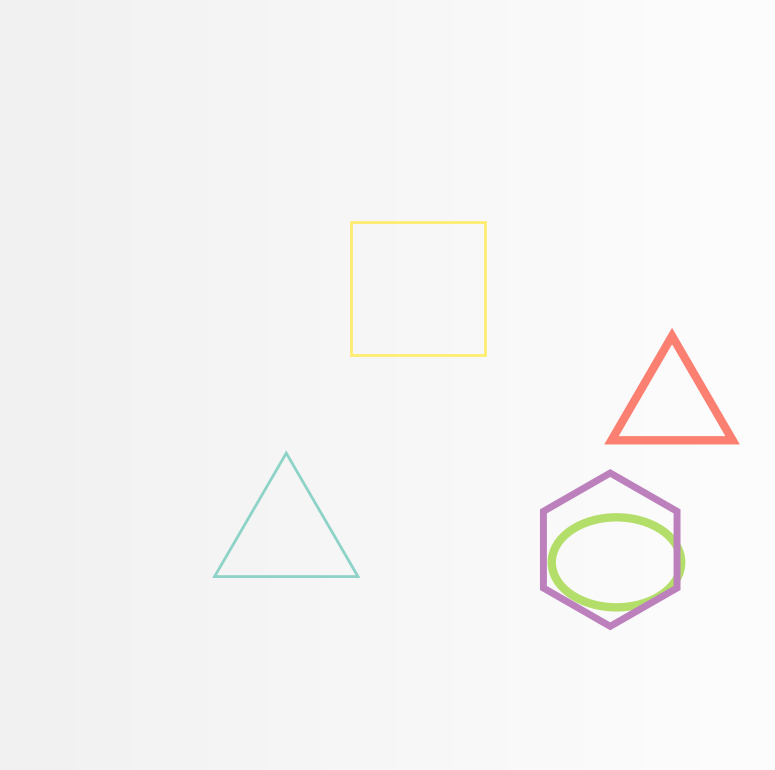[{"shape": "triangle", "thickness": 1, "radius": 0.53, "center": [0.369, 0.305]}, {"shape": "triangle", "thickness": 3, "radius": 0.45, "center": [0.867, 0.473]}, {"shape": "oval", "thickness": 3, "radius": 0.42, "center": [0.795, 0.27]}, {"shape": "hexagon", "thickness": 2.5, "radius": 0.5, "center": [0.787, 0.286]}, {"shape": "square", "thickness": 1, "radius": 0.43, "center": [0.539, 0.625]}]